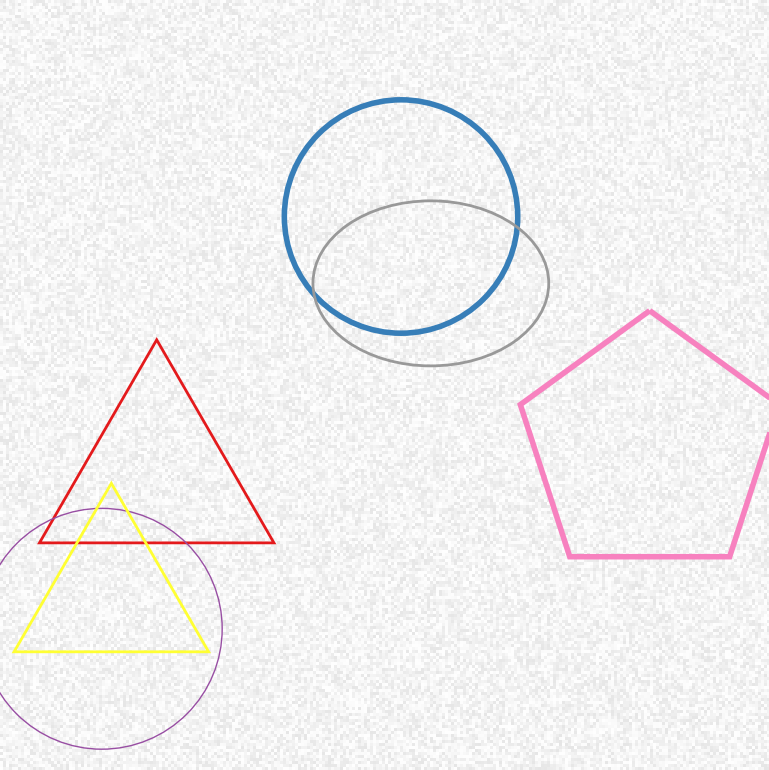[{"shape": "triangle", "thickness": 1, "radius": 0.88, "center": [0.204, 0.383]}, {"shape": "circle", "thickness": 2, "radius": 0.76, "center": [0.521, 0.719]}, {"shape": "circle", "thickness": 0.5, "radius": 0.78, "center": [0.132, 0.183]}, {"shape": "triangle", "thickness": 1, "radius": 0.73, "center": [0.145, 0.226]}, {"shape": "pentagon", "thickness": 2, "radius": 0.88, "center": [0.844, 0.42]}, {"shape": "oval", "thickness": 1, "radius": 0.77, "center": [0.56, 0.632]}]